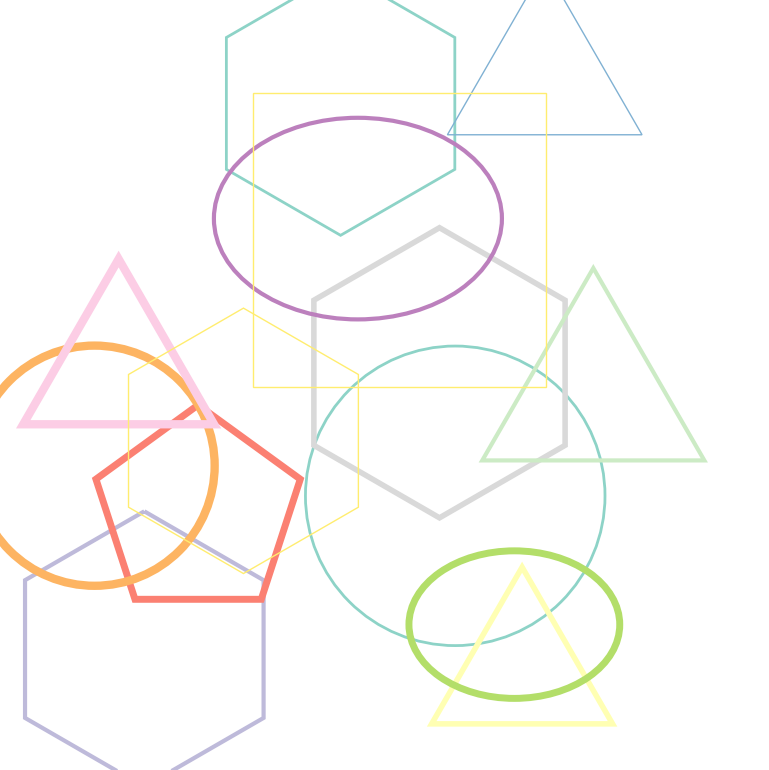[{"shape": "hexagon", "thickness": 1, "radius": 0.86, "center": [0.442, 0.866]}, {"shape": "circle", "thickness": 1, "radius": 0.97, "center": [0.591, 0.356]}, {"shape": "triangle", "thickness": 2, "radius": 0.68, "center": [0.678, 0.128]}, {"shape": "hexagon", "thickness": 1.5, "radius": 0.89, "center": [0.187, 0.157]}, {"shape": "pentagon", "thickness": 2.5, "radius": 0.7, "center": [0.257, 0.335]}, {"shape": "triangle", "thickness": 0.5, "radius": 0.73, "center": [0.707, 0.898]}, {"shape": "circle", "thickness": 3, "radius": 0.78, "center": [0.123, 0.395]}, {"shape": "oval", "thickness": 2.5, "radius": 0.68, "center": [0.668, 0.189]}, {"shape": "triangle", "thickness": 3, "radius": 0.72, "center": [0.154, 0.521]}, {"shape": "hexagon", "thickness": 2, "radius": 0.94, "center": [0.571, 0.516]}, {"shape": "oval", "thickness": 1.5, "radius": 0.94, "center": [0.465, 0.716]}, {"shape": "triangle", "thickness": 1.5, "radius": 0.83, "center": [0.771, 0.485]}, {"shape": "hexagon", "thickness": 0.5, "radius": 0.86, "center": [0.316, 0.427]}, {"shape": "square", "thickness": 0.5, "radius": 0.95, "center": [0.519, 0.688]}]